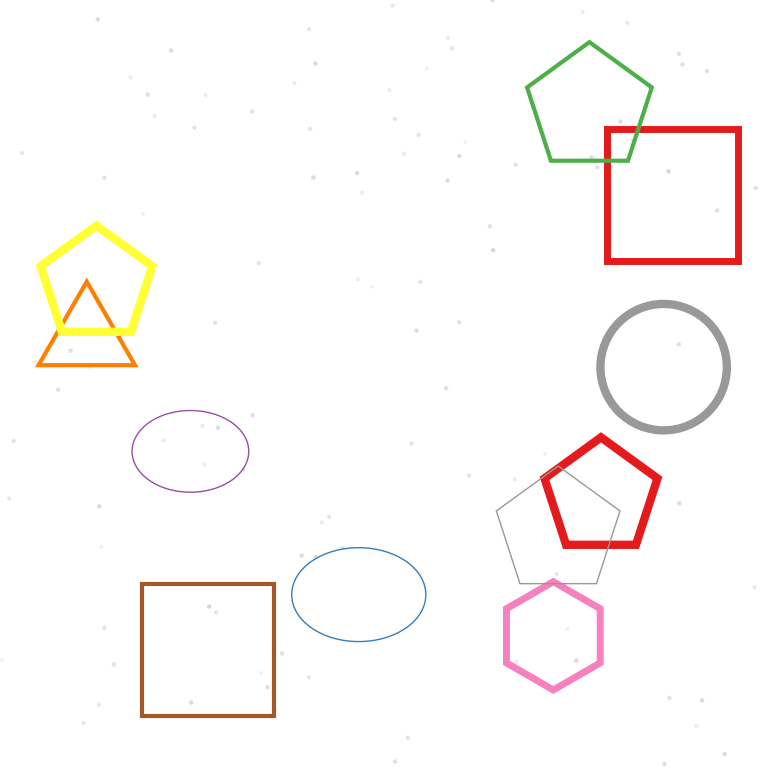[{"shape": "square", "thickness": 2.5, "radius": 0.43, "center": [0.874, 0.747]}, {"shape": "pentagon", "thickness": 3, "radius": 0.39, "center": [0.781, 0.355]}, {"shape": "oval", "thickness": 0.5, "radius": 0.44, "center": [0.466, 0.228]}, {"shape": "pentagon", "thickness": 1.5, "radius": 0.43, "center": [0.766, 0.86]}, {"shape": "oval", "thickness": 0.5, "radius": 0.38, "center": [0.247, 0.414]}, {"shape": "triangle", "thickness": 1.5, "radius": 0.36, "center": [0.113, 0.562]}, {"shape": "pentagon", "thickness": 3, "radius": 0.38, "center": [0.125, 0.631]}, {"shape": "square", "thickness": 1.5, "radius": 0.43, "center": [0.27, 0.156]}, {"shape": "hexagon", "thickness": 2.5, "radius": 0.35, "center": [0.719, 0.174]}, {"shape": "pentagon", "thickness": 0.5, "radius": 0.42, "center": [0.725, 0.31]}, {"shape": "circle", "thickness": 3, "radius": 0.41, "center": [0.862, 0.523]}]